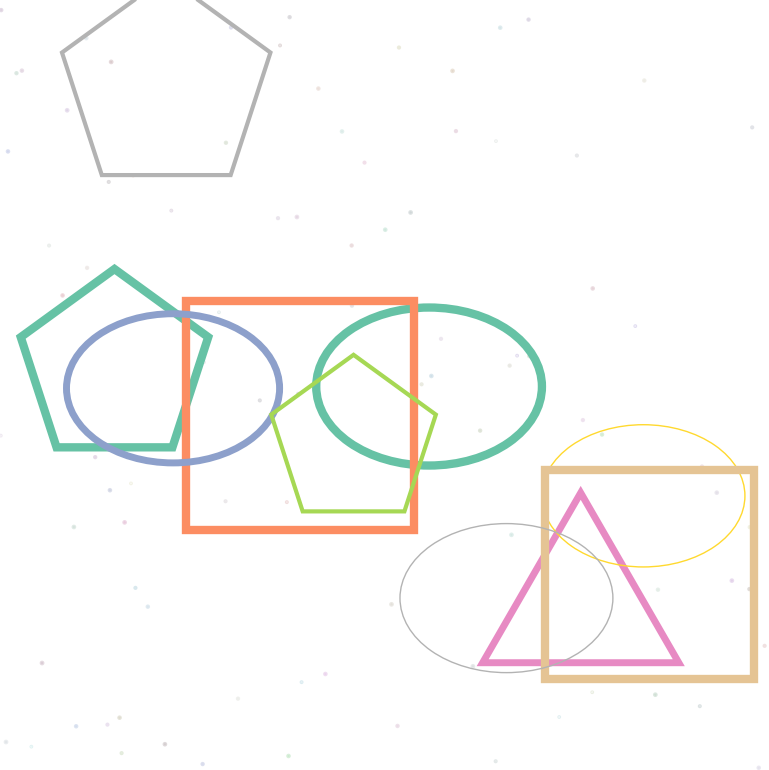[{"shape": "pentagon", "thickness": 3, "radius": 0.64, "center": [0.149, 0.523]}, {"shape": "oval", "thickness": 3, "radius": 0.73, "center": [0.557, 0.498]}, {"shape": "square", "thickness": 3, "radius": 0.74, "center": [0.389, 0.461]}, {"shape": "oval", "thickness": 2.5, "radius": 0.69, "center": [0.225, 0.496]}, {"shape": "triangle", "thickness": 2.5, "radius": 0.74, "center": [0.754, 0.213]}, {"shape": "pentagon", "thickness": 1.5, "radius": 0.56, "center": [0.459, 0.427]}, {"shape": "oval", "thickness": 0.5, "radius": 0.66, "center": [0.835, 0.356]}, {"shape": "square", "thickness": 3, "radius": 0.68, "center": [0.844, 0.254]}, {"shape": "pentagon", "thickness": 1.5, "radius": 0.71, "center": [0.216, 0.888]}, {"shape": "oval", "thickness": 0.5, "radius": 0.69, "center": [0.658, 0.223]}]